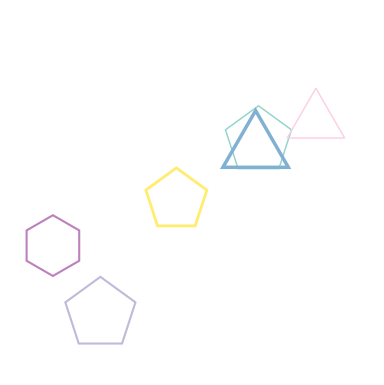[{"shape": "pentagon", "thickness": 1, "radius": 0.45, "center": [0.671, 0.635]}, {"shape": "pentagon", "thickness": 1.5, "radius": 0.48, "center": [0.261, 0.185]}, {"shape": "triangle", "thickness": 2.5, "radius": 0.49, "center": [0.664, 0.615]}, {"shape": "triangle", "thickness": 1, "radius": 0.43, "center": [0.82, 0.685]}, {"shape": "hexagon", "thickness": 1.5, "radius": 0.39, "center": [0.137, 0.362]}, {"shape": "pentagon", "thickness": 2, "radius": 0.42, "center": [0.458, 0.481]}]